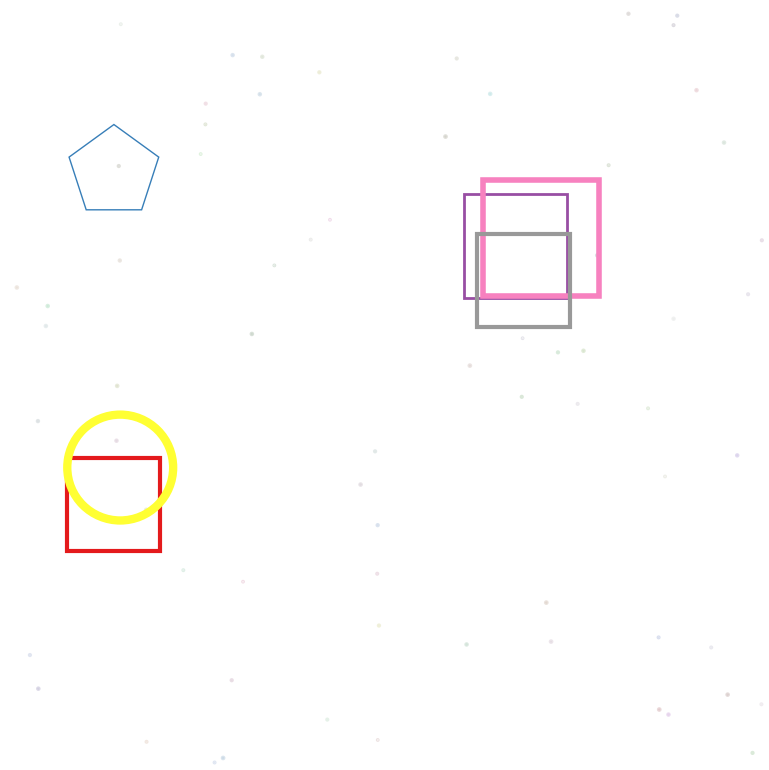[{"shape": "square", "thickness": 1.5, "radius": 0.3, "center": [0.147, 0.345]}, {"shape": "pentagon", "thickness": 0.5, "radius": 0.31, "center": [0.148, 0.777]}, {"shape": "square", "thickness": 1, "radius": 0.33, "center": [0.67, 0.681]}, {"shape": "circle", "thickness": 3, "radius": 0.34, "center": [0.156, 0.393]}, {"shape": "square", "thickness": 2, "radius": 0.38, "center": [0.703, 0.691]}, {"shape": "square", "thickness": 1.5, "radius": 0.3, "center": [0.68, 0.636]}]